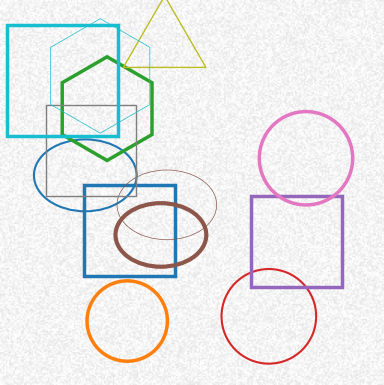[{"shape": "oval", "thickness": 1.5, "radius": 0.67, "center": [0.222, 0.545]}, {"shape": "square", "thickness": 2.5, "radius": 0.59, "center": [0.337, 0.402]}, {"shape": "circle", "thickness": 2.5, "radius": 0.52, "center": [0.33, 0.166]}, {"shape": "hexagon", "thickness": 2.5, "radius": 0.67, "center": [0.278, 0.718]}, {"shape": "circle", "thickness": 1.5, "radius": 0.61, "center": [0.698, 0.178]}, {"shape": "square", "thickness": 2.5, "radius": 0.59, "center": [0.771, 0.373]}, {"shape": "oval", "thickness": 3, "radius": 0.59, "center": [0.418, 0.39]}, {"shape": "oval", "thickness": 0.5, "radius": 0.65, "center": [0.433, 0.468]}, {"shape": "circle", "thickness": 2.5, "radius": 0.61, "center": [0.795, 0.589]}, {"shape": "square", "thickness": 1, "radius": 0.59, "center": [0.236, 0.61]}, {"shape": "triangle", "thickness": 1, "radius": 0.62, "center": [0.428, 0.887]}, {"shape": "hexagon", "thickness": 0.5, "radius": 0.74, "center": [0.26, 0.803]}, {"shape": "square", "thickness": 2.5, "radius": 0.72, "center": [0.162, 0.791]}]